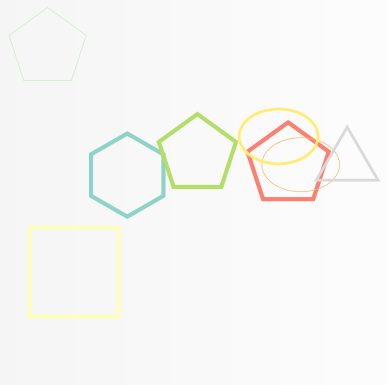[{"shape": "hexagon", "thickness": 3, "radius": 0.54, "center": [0.328, 0.545]}, {"shape": "square", "thickness": 2.5, "radius": 0.58, "center": [0.19, 0.294]}, {"shape": "pentagon", "thickness": 3, "radius": 0.55, "center": [0.744, 0.572]}, {"shape": "oval", "thickness": 0.5, "radius": 0.5, "center": [0.776, 0.572]}, {"shape": "pentagon", "thickness": 3, "radius": 0.52, "center": [0.51, 0.599]}, {"shape": "triangle", "thickness": 2, "radius": 0.46, "center": [0.896, 0.578]}, {"shape": "pentagon", "thickness": 0.5, "radius": 0.52, "center": [0.123, 0.876]}, {"shape": "oval", "thickness": 2, "radius": 0.51, "center": [0.719, 0.646]}]